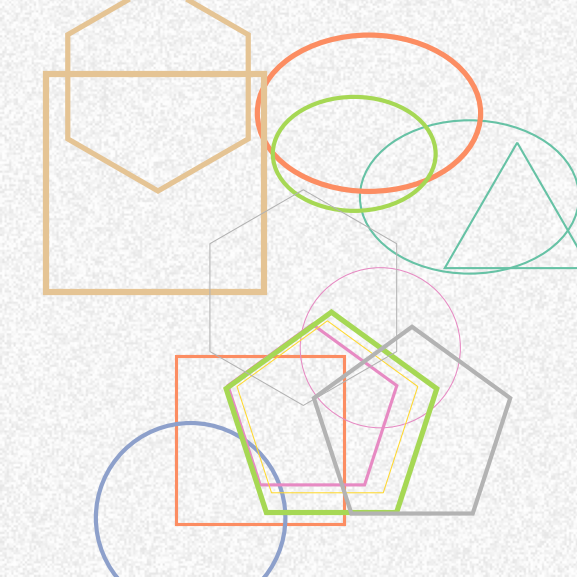[{"shape": "oval", "thickness": 1, "radius": 0.95, "center": [0.813, 0.658]}, {"shape": "triangle", "thickness": 1, "radius": 0.72, "center": [0.896, 0.607]}, {"shape": "square", "thickness": 1.5, "radius": 0.73, "center": [0.45, 0.237]}, {"shape": "oval", "thickness": 2.5, "radius": 0.97, "center": [0.639, 0.803]}, {"shape": "circle", "thickness": 2, "radius": 0.82, "center": [0.33, 0.103]}, {"shape": "circle", "thickness": 0.5, "radius": 0.69, "center": [0.659, 0.397]}, {"shape": "pentagon", "thickness": 1.5, "radius": 0.77, "center": [0.541, 0.284]}, {"shape": "oval", "thickness": 2, "radius": 0.7, "center": [0.613, 0.733]}, {"shape": "pentagon", "thickness": 2.5, "radius": 0.96, "center": [0.574, 0.267]}, {"shape": "pentagon", "thickness": 0.5, "radius": 0.82, "center": [0.567, 0.279]}, {"shape": "hexagon", "thickness": 2.5, "radius": 0.9, "center": [0.274, 0.849]}, {"shape": "square", "thickness": 3, "radius": 0.94, "center": [0.268, 0.682]}, {"shape": "hexagon", "thickness": 0.5, "radius": 0.93, "center": [0.525, 0.484]}, {"shape": "pentagon", "thickness": 2, "radius": 0.89, "center": [0.713, 0.255]}]